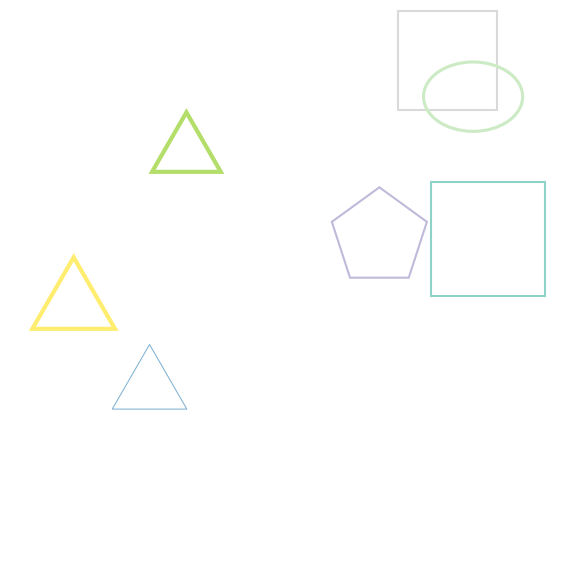[{"shape": "square", "thickness": 1, "radius": 0.49, "center": [0.846, 0.586]}, {"shape": "pentagon", "thickness": 1, "radius": 0.43, "center": [0.657, 0.588]}, {"shape": "triangle", "thickness": 0.5, "radius": 0.37, "center": [0.259, 0.328]}, {"shape": "triangle", "thickness": 2, "radius": 0.34, "center": [0.323, 0.736]}, {"shape": "square", "thickness": 1, "radius": 0.43, "center": [0.775, 0.894]}, {"shape": "oval", "thickness": 1.5, "radius": 0.43, "center": [0.819, 0.832]}, {"shape": "triangle", "thickness": 2, "radius": 0.41, "center": [0.128, 0.471]}]